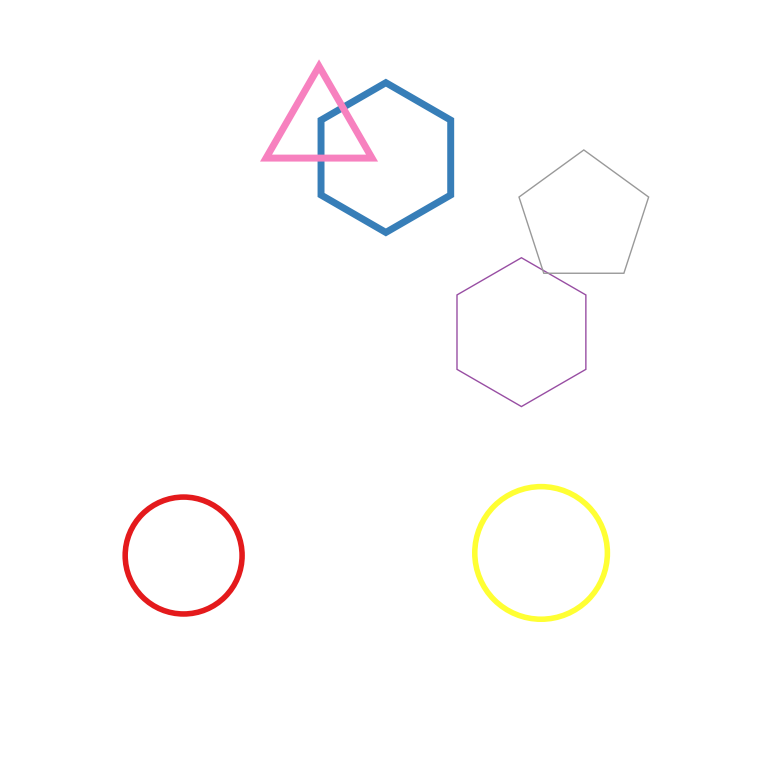[{"shape": "circle", "thickness": 2, "radius": 0.38, "center": [0.238, 0.279]}, {"shape": "hexagon", "thickness": 2.5, "radius": 0.49, "center": [0.501, 0.795]}, {"shape": "hexagon", "thickness": 0.5, "radius": 0.48, "center": [0.677, 0.569]}, {"shape": "circle", "thickness": 2, "radius": 0.43, "center": [0.703, 0.282]}, {"shape": "triangle", "thickness": 2.5, "radius": 0.4, "center": [0.414, 0.834]}, {"shape": "pentagon", "thickness": 0.5, "radius": 0.44, "center": [0.758, 0.717]}]